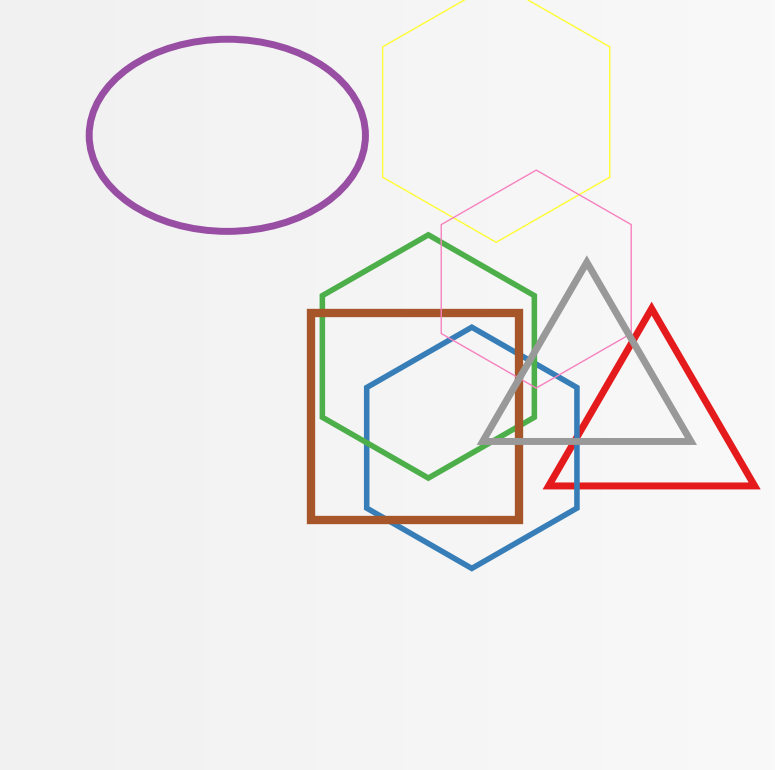[{"shape": "triangle", "thickness": 2.5, "radius": 0.77, "center": [0.841, 0.446]}, {"shape": "hexagon", "thickness": 2, "radius": 0.78, "center": [0.609, 0.418]}, {"shape": "hexagon", "thickness": 2, "radius": 0.79, "center": [0.553, 0.537]}, {"shape": "oval", "thickness": 2.5, "radius": 0.89, "center": [0.293, 0.824]}, {"shape": "hexagon", "thickness": 0.5, "radius": 0.85, "center": [0.64, 0.855]}, {"shape": "square", "thickness": 3, "radius": 0.67, "center": [0.536, 0.459]}, {"shape": "hexagon", "thickness": 0.5, "radius": 0.71, "center": [0.692, 0.638]}, {"shape": "triangle", "thickness": 2.5, "radius": 0.78, "center": [0.757, 0.504]}]